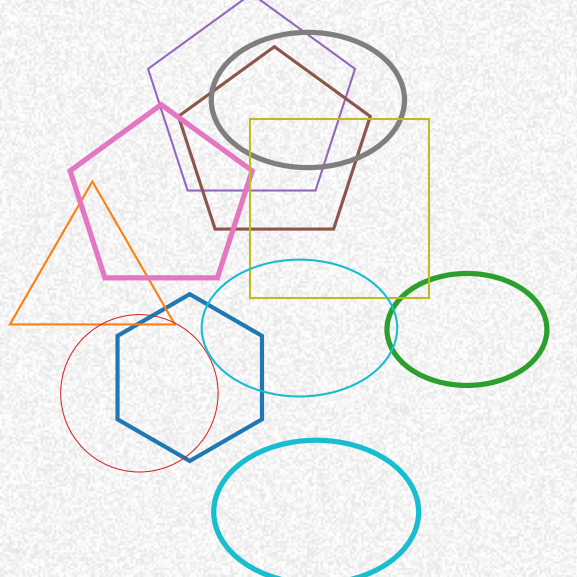[{"shape": "hexagon", "thickness": 2, "radius": 0.72, "center": [0.329, 0.345]}, {"shape": "triangle", "thickness": 1, "radius": 0.82, "center": [0.16, 0.52]}, {"shape": "oval", "thickness": 2.5, "radius": 0.69, "center": [0.809, 0.429]}, {"shape": "circle", "thickness": 0.5, "radius": 0.68, "center": [0.241, 0.318]}, {"shape": "pentagon", "thickness": 1, "radius": 0.94, "center": [0.436, 0.822]}, {"shape": "pentagon", "thickness": 1.5, "radius": 0.87, "center": [0.475, 0.744]}, {"shape": "pentagon", "thickness": 2.5, "radius": 0.83, "center": [0.279, 0.652]}, {"shape": "oval", "thickness": 2.5, "radius": 0.84, "center": [0.533, 0.826]}, {"shape": "square", "thickness": 1, "radius": 0.77, "center": [0.587, 0.639]}, {"shape": "oval", "thickness": 2.5, "radius": 0.89, "center": [0.548, 0.113]}, {"shape": "oval", "thickness": 1, "radius": 0.85, "center": [0.519, 0.431]}]